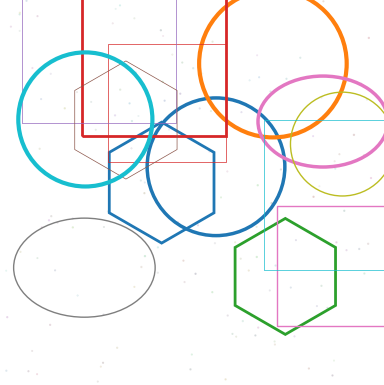[{"shape": "circle", "thickness": 2.5, "radius": 0.89, "center": [0.561, 0.567]}, {"shape": "hexagon", "thickness": 2, "radius": 0.79, "center": [0.42, 0.526]}, {"shape": "circle", "thickness": 3, "radius": 0.96, "center": [0.709, 0.835]}, {"shape": "hexagon", "thickness": 2, "radius": 0.75, "center": [0.741, 0.282]}, {"shape": "square", "thickness": 0.5, "radius": 0.76, "center": [0.434, 0.732]}, {"shape": "square", "thickness": 2, "radius": 0.94, "center": [0.401, 0.834]}, {"shape": "square", "thickness": 0.5, "radius": 1.0, "center": [0.256, 0.88]}, {"shape": "hexagon", "thickness": 0.5, "radius": 0.77, "center": [0.327, 0.688]}, {"shape": "square", "thickness": 1, "radius": 0.78, "center": [0.874, 0.309]}, {"shape": "oval", "thickness": 2.5, "radius": 0.84, "center": [0.839, 0.684]}, {"shape": "oval", "thickness": 1, "radius": 0.92, "center": [0.219, 0.305]}, {"shape": "circle", "thickness": 1, "radius": 0.67, "center": [0.889, 0.626]}, {"shape": "circle", "thickness": 3, "radius": 0.87, "center": [0.222, 0.69]}, {"shape": "square", "thickness": 0.5, "radius": 0.97, "center": [0.879, 0.494]}]